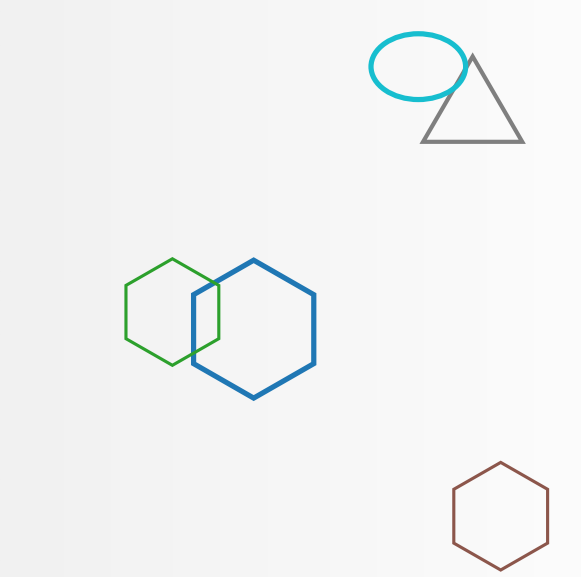[{"shape": "hexagon", "thickness": 2.5, "radius": 0.6, "center": [0.436, 0.429]}, {"shape": "hexagon", "thickness": 1.5, "radius": 0.46, "center": [0.297, 0.459]}, {"shape": "hexagon", "thickness": 1.5, "radius": 0.47, "center": [0.861, 0.105]}, {"shape": "triangle", "thickness": 2, "radius": 0.49, "center": [0.813, 0.803]}, {"shape": "oval", "thickness": 2.5, "radius": 0.41, "center": [0.72, 0.884]}]